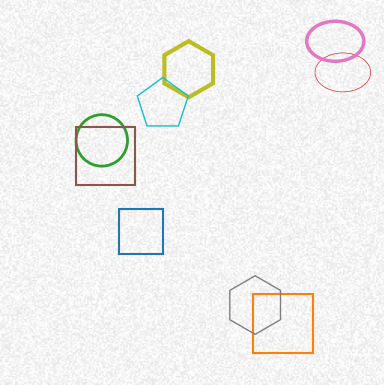[{"shape": "square", "thickness": 1.5, "radius": 0.29, "center": [0.366, 0.399]}, {"shape": "square", "thickness": 1.5, "radius": 0.39, "center": [0.735, 0.159]}, {"shape": "circle", "thickness": 2, "radius": 0.33, "center": [0.264, 0.635]}, {"shape": "oval", "thickness": 0.5, "radius": 0.36, "center": [0.891, 0.812]}, {"shape": "square", "thickness": 1.5, "radius": 0.38, "center": [0.274, 0.595]}, {"shape": "oval", "thickness": 2.5, "radius": 0.37, "center": [0.871, 0.893]}, {"shape": "hexagon", "thickness": 1, "radius": 0.38, "center": [0.663, 0.208]}, {"shape": "hexagon", "thickness": 3, "radius": 0.36, "center": [0.49, 0.82]}, {"shape": "pentagon", "thickness": 1, "radius": 0.35, "center": [0.423, 0.729]}]